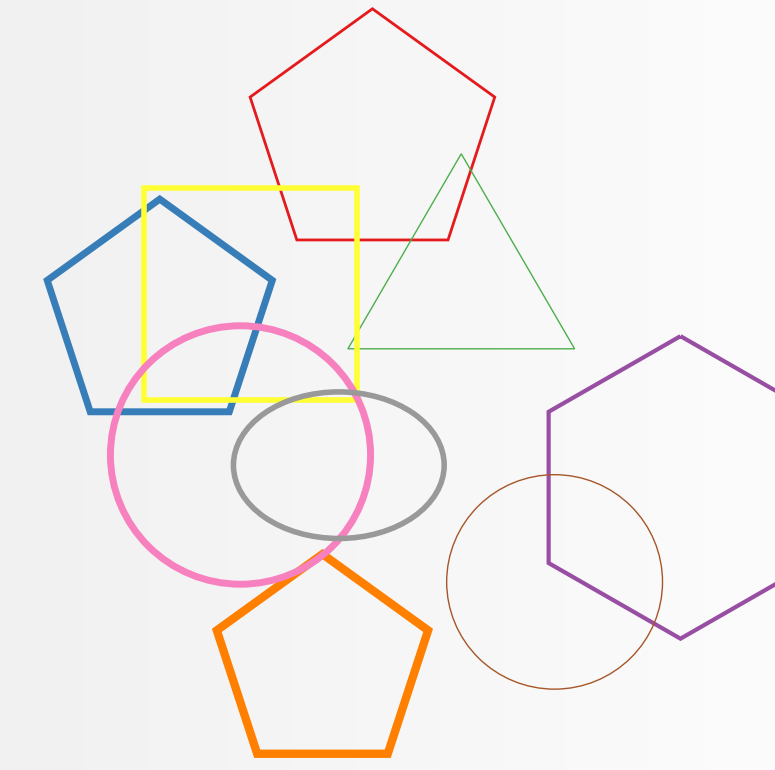[{"shape": "pentagon", "thickness": 1, "radius": 0.83, "center": [0.481, 0.823]}, {"shape": "pentagon", "thickness": 2.5, "radius": 0.76, "center": [0.206, 0.589]}, {"shape": "triangle", "thickness": 0.5, "radius": 0.84, "center": [0.595, 0.631]}, {"shape": "hexagon", "thickness": 1.5, "radius": 0.98, "center": [0.878, 0.367]}, {"shape": "pentagon", "thickness": 3, "radius": 0.72, "center": [0.416, 0.137]}, {"shape": "square", "thickness": 2, "radius": 0.69, "center": [0.323, 0.618]}, {"shape": "circle", "thickness": 0.5, "radius": 0.7, "center": [0.716, 0.244]}, {"shape": "circle", "thickness": 2.5, "radius": 0.84, "center": [0.31, 0.409]}, {"shape": "oval", "thickness": 2, "radius": 0.68, "center": [0.437, 0.396]}]